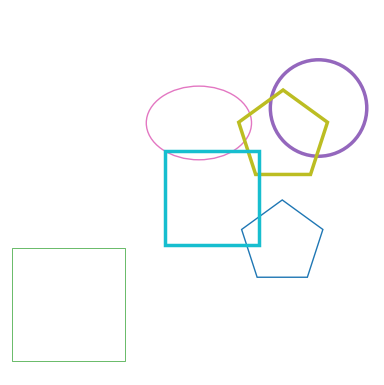[{"shape": "pentagon", "thickness": 1, "radius": 0.55, "center": [0.733, 0.37]}, {"shape": "square", "thickness": 0.5, "radius": 0.74, "center": [0.178, 0.209]}, {"shape": "circle", "thickness": 2.5, "radius": 0.63, "center": [0.827, 0.719]}, {"shape": "oval", "thickness": 1, "radius": 0.68, "center": [0.517, 0.681]}, {"shape": "pentagon", "thickness": 2.5, "radius": 0.61, "center": [0.735, 0.645]}, {"shape": "square", "thickness": 2.5, "radius": 0.61, "center": [0.551, 0.486]}]